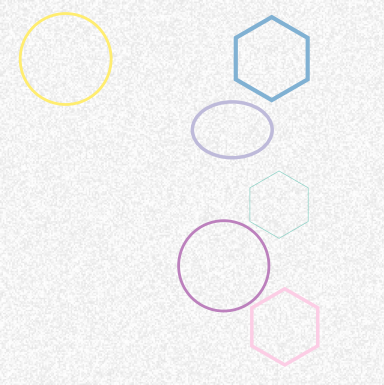[{"shape": "hexagon", "thickness": 0.5, "radius": 0.44, "center": [0.725, 0.468]}, {"shape": "oval", "thickness": 2.5, "radius": 0.52, "center": [0.603, 0.663]}, {"shape": "hexagon", "thickness": 3, "radius": 0.54, "center": [0.706, 0.848]}, {"shape": "hexagon", "thickness": 2.5, "radius": 0.49, "center": [0.74, 0.151]}, {"shape": "circle", "thickness": 2, "radius": 0.59, "center": [0.581, 0.309]}, {"shape": "circle", "thickness": 2, "radius": 0.59, "center": [0.171, 0.847]}]